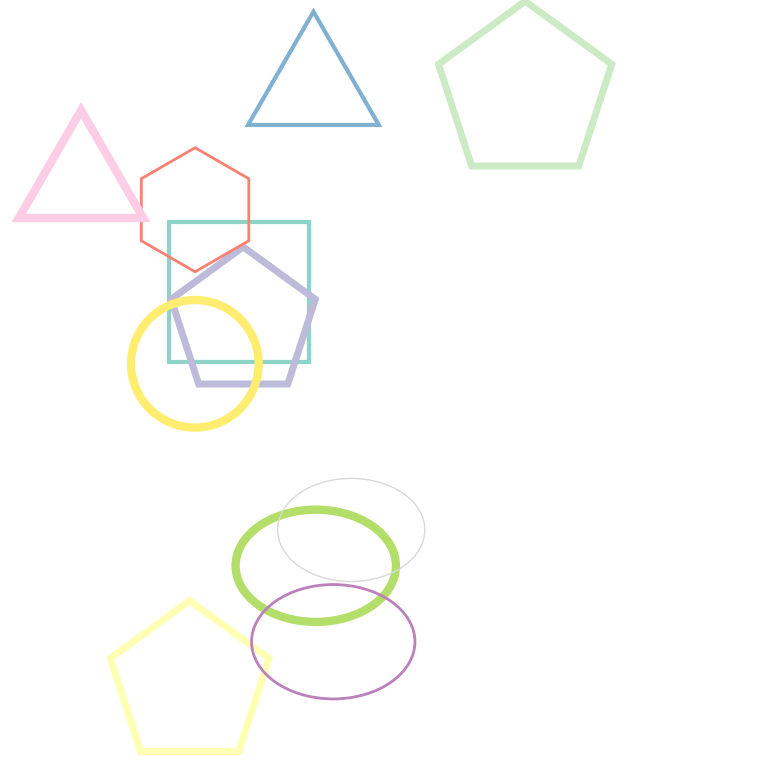[{"shape": "square", "thickness": 1.5, "radius": 0.46, "center": [0.31, 0.62]}, {"shape": "pentagon", "thickness": 2.5, "radius": 0.54, "center": [0.246, 0.112]}, {"shape": "pentagon", "thickness": 2.5, "radius": 0.49, "center": [0.316, 0.581]}, {"shape": "hexagon", "thickness": 1, "radius": 0.4, "center": [0.253, 0.728]}, {"shape": "triangle", "thickness": 1.5, "radius": 0.49, "center": [0.407, 0.887]}, {"shape": "oval", "thickness": 3, "radius": 0.52, "center": [0.41, 0.265]}, {"shape": "triangle", "thickness": 3, "radius": 0.47, "center": [0.105, 0.763]}, {"shape": "oval", "thickness": 0.5, "radius": 0.48, "center": [0.456, 0.312]}, {"shape": "oval", "thickness": 1, "radius": 0.53, "center": [0.433, 0.167]}, {"shape": "pentagon", "thickness": 2.5, "radius": 0.59, "center": [0.682, 0.88]}, {"shape": "circle", "thickness": 3, "radius": 0.41, "center": [0.253, 0.528]}]